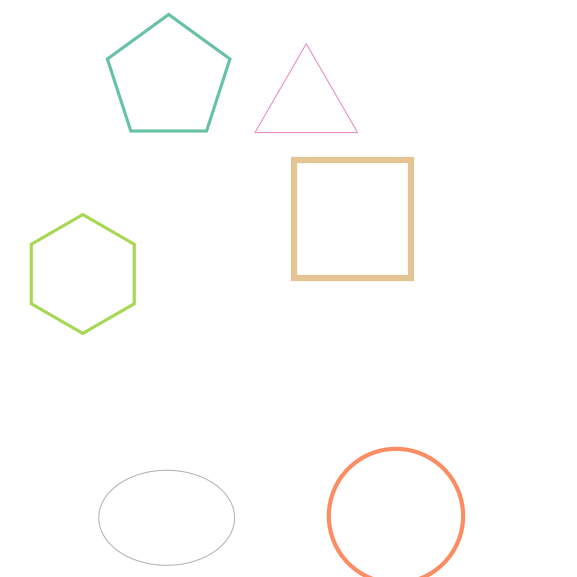[{"shape": "pentagon", "thickness": 1.5, "radius": 0.56, "center": [0.292, 0.863]}, {"shape": "circle", "thickness": 2, "radius": 0.58, "center": [0.686, 0.106]}, {"shape": "triangle", "thickness": 0.5, "radius": 0.51, "center": [0.53, 0.821]}, {"shape": "hexagon", "thickness": 1.5, "radius": 0.51, "center": [0.143, 0.525]}, {"shape": "square", "thickness": 3, "radius": 0.51, "center": [0.61, 0.62]}, {"shape": "oval", "thickness": 0.5, "radius": 0.59, "center": [0.289, 0.103]}]